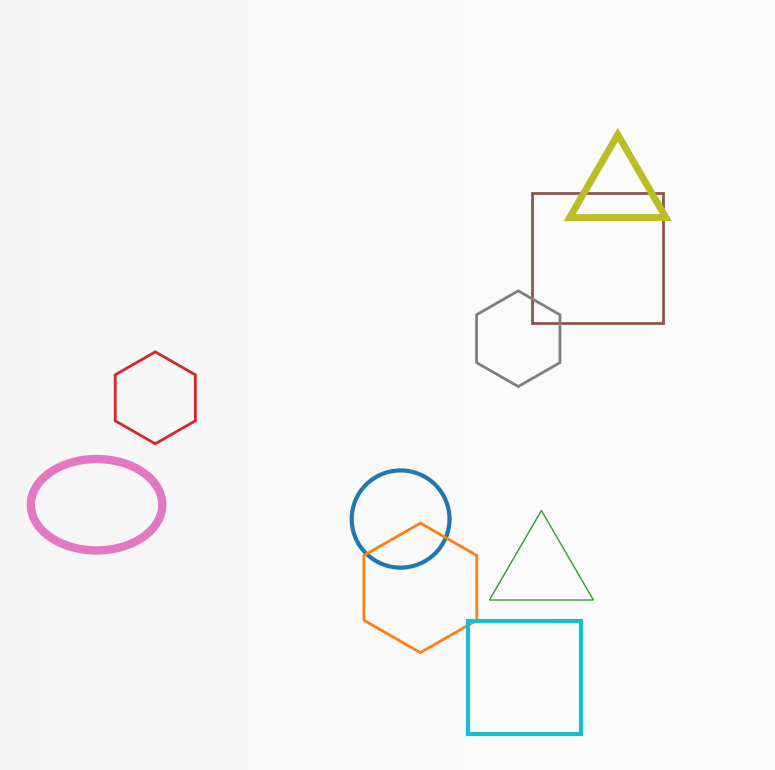[{"shape": "circle", "thickness": 1.5, "radius": 0.32, "center": [0.517, 0.326]}, {"shape": "hexagon", "thickness": 1, "radius": 0.42, "center": [0.542, 0.237]}, {"shape": "triangle", "thickness": 0.5, "radius": 0.39, "center": [0.699, 0.26]}, {"shape": "hexagon", "thickness": 1, "radius": 0.3, "center": [0.2, 0.483]}, {"shape": "square", "thickness": 1, "radius": 0.42, "center": [0.771, 0.665]}, {"shape": "oval", "thickness": 3, "radius": 0.42, "center": [0.125, 0.345]}, {"shape": "hexagon", "thickness": 1, "radius": 0.31, "center": [0.669, 0.56]}, {"shape": "triangle", "thickness": 2.5, "radius": 0.36, "center": [0.797, 0.753]}, {"shape": "square", "thickness": 1.5, "radius": 0.37, "center": [0.676, 0.12]}]